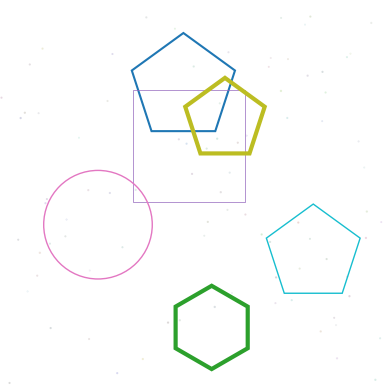[{"shape": "pentagon", "thickness": 1.5, "radius": 0.7, "center": [0.476, 0.773]}, {"shape": "hexagon", "thickness": 3, "radius": 0.54, "center": [0.55, 0.15]}, {"shape": "square", "thickness": 0.5, "radius": 0.73, "center": [0.492, 0.62]}, {"shape": "circle", "thickness": 1, "radius": 0.71, "center": [0.255, 0.416]}, {"shape": "pentagon", "thickness": 3, "radius": 0.54, "center": [0.584, 0.689]}, {"shape": "pentagon", "thickness": 1, "radius": 0.64, "center": [0.814, 0.342]}]